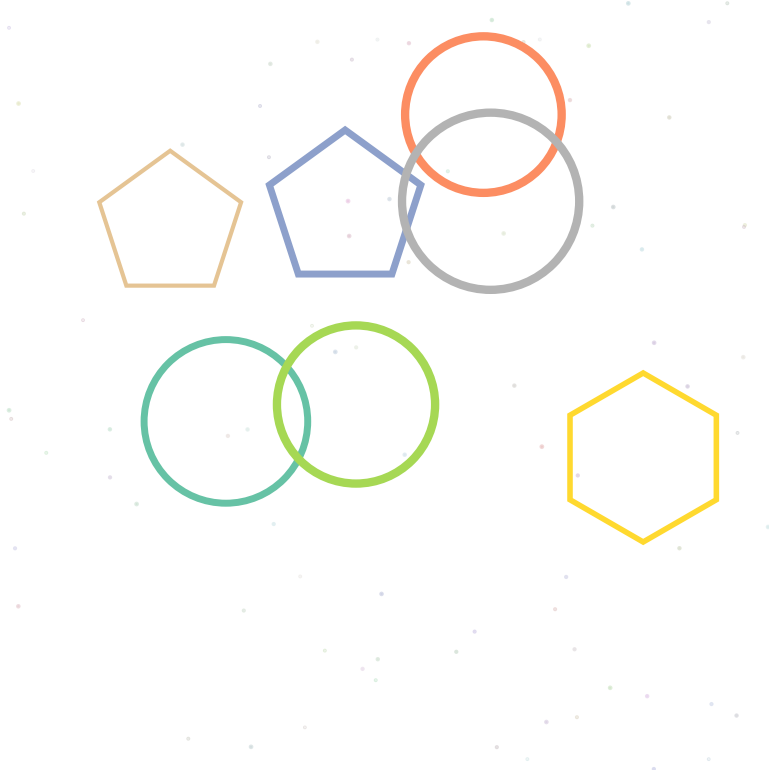[{"shape": "circle", "thickness": 2.5, "radius": 0.53, "center": [0.293, 0.453]}, {"shape": "circle", "thickness": 3, "radius": 0.51, "center": [0.628, 0.851]}, {"shape": "pentagon", "thickness": 2.5, "radius": 0.52, "center": [0.448, 0.728]}, {"shape": "circle", "thickness": 3, "radius": 0.51, "center": [0.462, 0.475]}, {"shape": "hexagon", "thickness": 2, "radius": 0.55, "center": [0.835, 0.406]}, {"shape": "pentagon", "thickness": 1.5, "radius": 0.48, "center": [0.221, 0.707]}, {"shape": "circle", "thickness": 3, "radius": 0.58, "center": [0.637, 0.739]}]